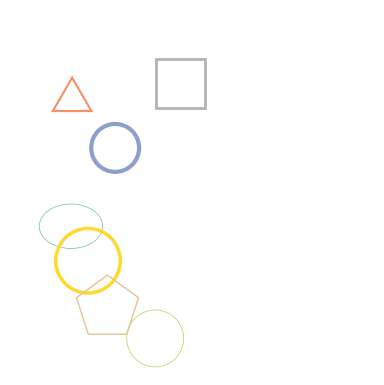[{"shape": "oval", "thickness": 0.5, "radius": 0.41, "center": [0.184, 0.412]}, {"shape": "triangle", "thickness": 1.5, "radius": 0.29, "center": [0.187, 0.74]}, {"shape": "circle", "thickness": 3, "radius": 0.31, "center": [0.299, 0.616]}, {"shape": "circle", "thickness": 0.5, "radius": 0.37, "center": [0.403, 0.121]}, {"shape": "circle", "thickness": 2.5, "radius": 0.42, "center": [0.229, 0.323]}, {"shape": "pentagon", "thickness": 1, "radius": 0.42, "center": [0.279, 0.2]}, {"shape": "square", "thickness": 2, "radius": 0.32, "center": [0.469, 0.782]}]